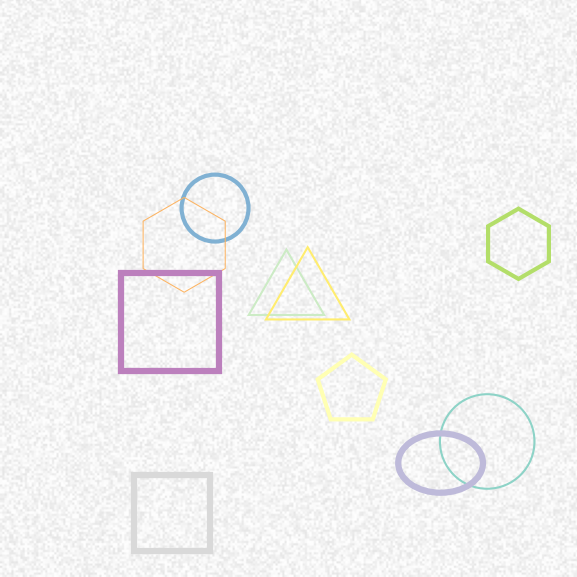[{"shape": "circle", "thickness": 1, "radius": 0.41, "center": [0.844, 0.235]}, {"shape": "pentagon", "thickness": 2, "radius": 0.31, "center": [0.609, 0.323]}, {"shape": "oval", "thickness": 3, "radius": 0.37, "center": [0.763, 0.197]}, {"shape": "circle", "thickness": 2, "radius": 0.29, "center": [0.372, 0.639]}, {"shape": "hexagon", "thickness": 0.5, "radius": 0.41, "center": [0.319, 0.575]}, {"shape": "hexagon", "thickness": 2, "radius": 0.3, "center": [0.898, 0.577]}, {"shape": "square", "thickness": 3, "radius": 0.33, "center": [0.298, 0.111]}, {"shape": "square", "thickness": 3, "radius": 0.42, "center": [0.294, 0.442]}, {"shape": "triangle", "thickness": 1, "radius": 0.38, "center": [0.496, 0.491]}, {"shape": "triangle", "thickness": 1, "radius": 0.42, "center": [0.533, 0.488]}]